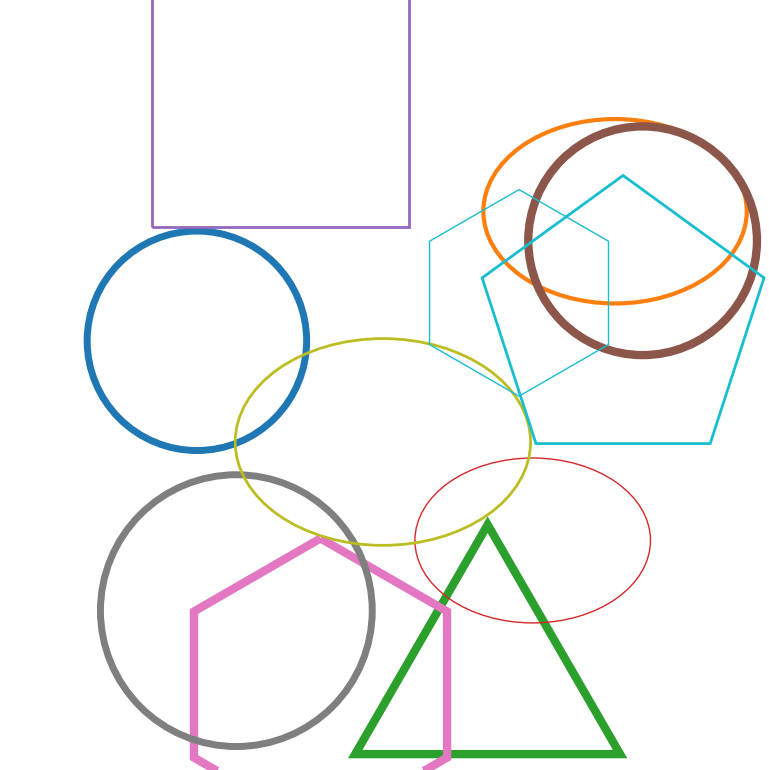[{"shape": "circle", "thickness": 2.5, "radius": 0.71, "center": [0.256, 0.557]}, {"shape": "oval", "thickness": 1.5, "radius": 0.86, "center": [0.799, 0.726]}, {"shape": "triangle", "thickness": 3, "radius": 0.99, "center": [0.633, 0.12]}, {"shape": "oval", "thickness": 0.5, "radius": 0.76, "center": [0.692, 0.298]}, {"shape": "square", "thickness": 1, "radius": 0.83, "center": [0.364, 0.873]}, {"shape": "circle", "thickness": 3, "radius": 0.74, "center": [0.835, 0.687]}, {"shape": "hexagon", "thickness": 3, "radius": 0.95, "center": [0.416, 0.111]}, {"shape": "circle", "thickness": 2.5, "radius": 0.88, "center": [0.307, 0.207]}, {"shape": "oval", "thickness": 1, "radius": 0.96, "center": [0.497, 0.426]}, {"shape": "pentagon", "thickness": 1, "radius": 0.96, "center": [0.809, 0.58]}, {"shape": "hexagon", "thickness": 0.5, "radius": 0.67, "center": [0.674, 0.62]}]